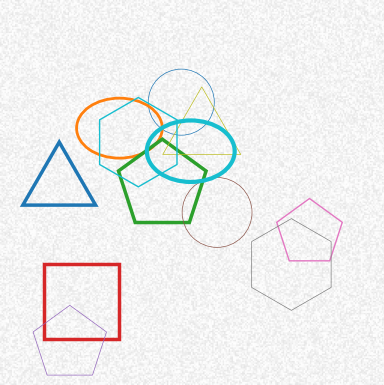[{"shape": "triangle", "thickness": 2.5, "radius": 0.55, "center": [0.154, 0.522]}, {"shape": "circle", "thickness": 0.5, "radius": 0.43, "center": [0.471, 0.735]}, {"shape": "oval", "thickness": 2, "radius": 0.56, "center": [0.31, 0.667]}, {"shape": "pentagon", "thickness": 2.5, "radius": 0.6, "center": [0.421, 0.519]}, {"shape": "square", "thickness": 2.5, "radius": 0.49, "center": [0.212, 0.217]}, {"shape": "pentagon", "thickness": 0.5, "radius": 0.5, "center": [0.181, 0.107]}, {"shape": "circle", "thickness": 0.5, "radius": 0.45, "center": [0.564, 0.448]}, {"shape": "pentagon", "thickness": 1, "radius": 0.45, "center": [0.804, 0.395]}, {"shape": "hexagon", "thickness": 0.5, "radius": 0.6, "center": [0.757, 0.313]}, {"shape": "triangle", "thickness": 0.5, "radius": 0.59, "center": [0.524, 0.657]}, {"shape": "oval", "thickness": 3, "radius": 0.57, "center": [0.495, 0.607]}, {"shape": "hexagon", "thickness": 1, "radius": 0.58, "center": [0.359, 0.631]}]